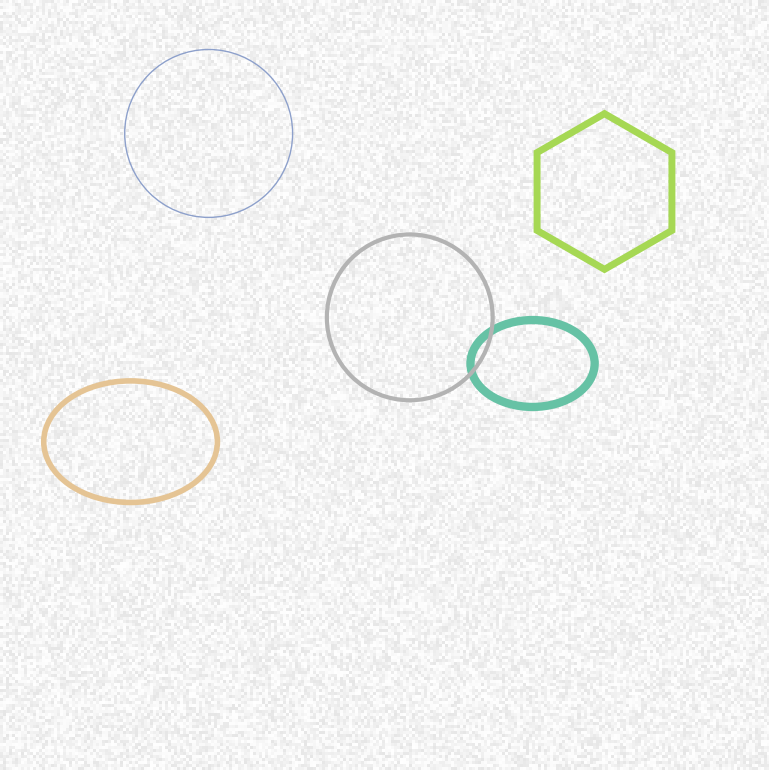[{"shape": "oval", "thickness": 3, "radius": 0.4, "center": [0.692, 0.528]}, {"shape": "circle", "thickness": 0.5, "radius": 0.55, "center": [0.271, 0.827]}, {"shape": "hexagon", "thickness": 2.5, "radius": 0.51, "center": [0.785, 0.751]}, {"shape": "oval", "thickness": 2, "radius": 0.56, "center": [0.17, 0.426]}, {"shape": "circle", "thickness": 1.5, "radius": 0.54, "center": [0.532, 0.588]}]